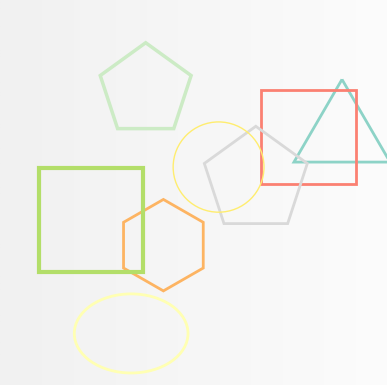[{"shape": "triangle", "thickness": 2, "radius": 0.72, "center": [0.883, 0.651]}, {"shape": "oval", "thickness": 2, "radius": 0.73, "center": [0.338, 0.134]}, {"shape": "square", "thickness": 2, "radius": 0.61, "center": [0.797, 0.644]}, {"shape": "hexagon", "thickness": 2, "radius": 0.59, "center": [0.422, 0.363]}, {"shape": "square", "thickness": 3, "radius": 0.67, "center": [0.235, 0.428]}, {"shape": "pentagon", "thickness": 2, "radius": 0.7, "center": [0.66, 0.532]}, {"shape": "pentagon", "thickness": 2.5, "radius": 0.62, "center": [0.376, 0.766]}, {"shape": "circle", "thickness": 1, "radius": 0.59, "center": [0.564, 0.566]}]